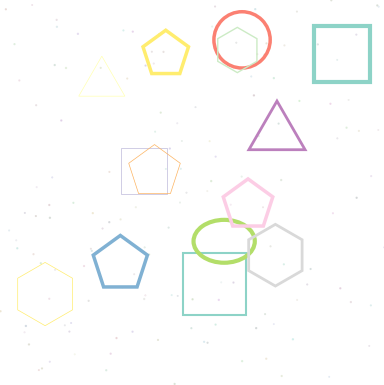[{"shape": "square", "thickness": 1.5, "radius": 0.41, "center": [0.557, 0.262]}, {"shape": "square", "thickness": 3, "radius": 0.36, "center": [0.888, 0.861]}, {"shape": "triangle", "thickness": 0.5, "radius": 0.35, "center": [0.264, 0.785]}, {"shape": "square", "thickness": 0.5, "radius": 0.3, "center": [0.374, 0.557]}, {"shape": "circle", "thickness": 2.5, "radius": 0.37, "center": [0.629, 0.896]}, {"shape": "pentagon", "thickness": 2.5, "radius": 0.37, "center": [0.313, 0.314]}, {"shape": "pentagon", "thickness": 0.5, "radius": 0.35, "center": [0.401, 0.554]}, {"shape": "oval", "thickness": 3, "radius": 0.4, "center": [0.582, 0.373]}, {"shape": "pentagon", "thickness": 2.5, "radius": 0.34, "center": [0.644, 0.468]}, {"shape": "hexagon", "thickness": 2, "radius": 0.4, "center": [0.715, 0.337]}, {"shape": "triangle", "thickness": 2, "radius": 0.42, "center": [0.719, 0.653]}, {"shape": "hexagon", "thickness": 1, "radius": 0.29, "center": [0.616, 0.87]}, {"shape": "pentagon", "thickness": 2.5, "radius": 0.31, "center": [0.431, 0.859]}, {"shape": "hexagon", "thickness": 0.5, "radius": 0.41, "center": [0.117, 0.236]}]